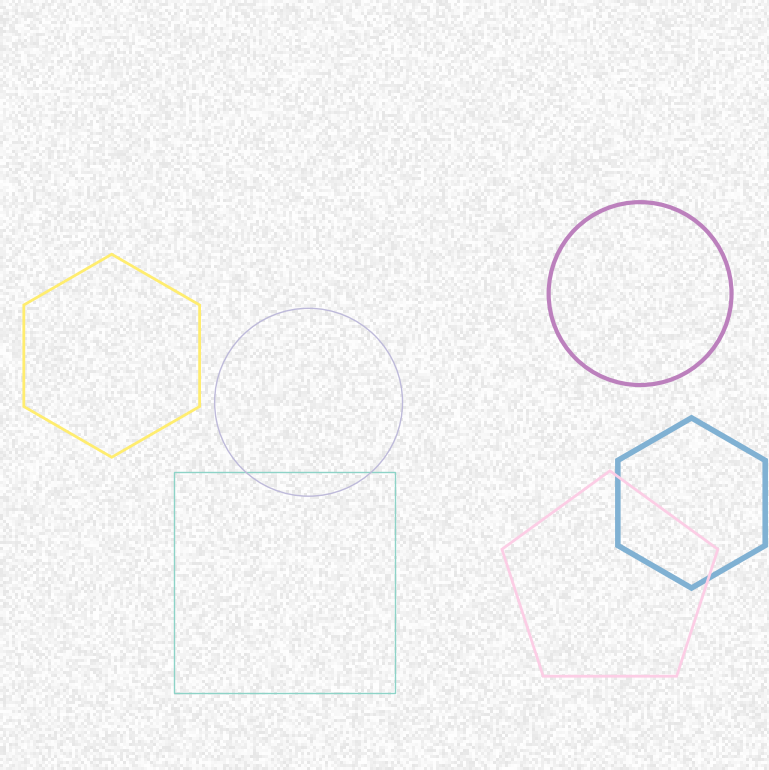[{"shape": "square", "thickness": 0.5, "radius": 0.72, "center": [0.37, 0.243]}, {"shape": "circle", "thickness": 0.5, "radius": 0.61, "center": [0.401, 0.478]}, {"shape": "hexagon", "thickness": 2, "radius": 0.55, "center": [0.898, 0.347]}, {"shape": "pentagon", "thickness": 1, "radius": 0.74, "center": [0.792, 0.241]}, {"shape": "circle", "thickness": 1.5, "radius": 0.59, "center": [0.831, 0.619]}, {"shape": "hexagon", "thickness": 1, "radius": 0.66, "center": [0.145, 0.538]}]